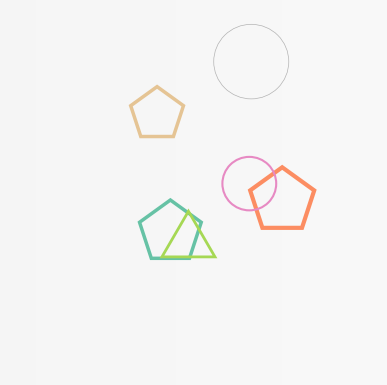[{"shape": "pentagon", "thickness": 2.5, "radius": 0.42, "center": [0.44, 0.397]}, {"shape": "pentagon", "thickness": 3, "radius": 0.43, "center": [0.728, 0.479]}, {"shape": "circle", "thickness": 1.5, "radius": 0.35, "center": [0.643, 0.523]}, {"shape": "triangle", "thickness": 2, "radius": 0.39, "center": [0.486, 0.372]}, {"shape": "pentagon", "thickness": 2.5, "radius": 0.36, "center": [0.405, 0.703]}, {"shape": "circle", "thickness": 0.5, "radius": 0.48, "center": [0.648, 0.84]}]